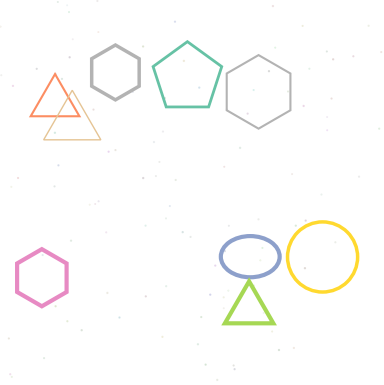[{"shape": "pentagon", "thickness": 2, "radius": 0.47, "center": [0.487, 0.798]}, {"shape": "triangle", "thickness": 1.5, "radius": 0.37, "center": [0.143, 0.735]}, {"shape": "oval", "thickness": 3, "radius": 0.38, "center": [0.65, 0.333]}, {"shape": "hexagon", "thickness": 3, "radius": 0.37, "center": [0.109, 0.279]}, {"shape": "triangle", "thickness": 3, "radius": 0.36, "center": [0.647, 0.197]}, {"shape": "circle", "thickness": 2.5, "radius": 0.46, "center": [0.838, 0.333]}, {"shape": "triangle", "thickness": 1, "radius": 0.43, "center": [0.188, 0.68]}, {"shape": "hexagon", "thickness": 1.5, "radius": 0.48, "center": [0.672, 0.761]}, {"shape": "hexagon", "thickness": 2.5, "radius": 0.36, "center": [0.3, 0.812]}]